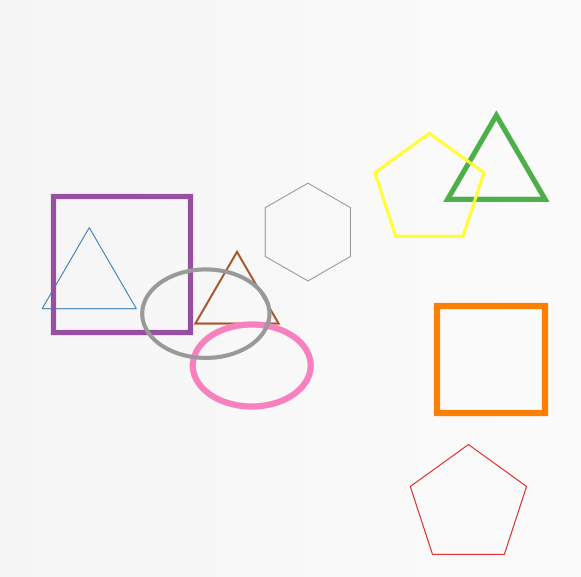[{"shape": "pentagon", "thickness": 0.5, "radius": 0.53, "center": [0.806, 0.124]}, {"shape": "triangle", "thickness": 0.5, "radius": 0.47, "center": [0.154, 0.511]}, {"shape": "triangle", "thickness": 2.5, "radius": 0.48, "center": [0.854, 0.702]}, {"shape": "square", "thickness": 2.5, "radius": 0.59, "center": [0.209, 0.542]}, {"shape": "square", "thickness": 3, "radius": 0.47, "center": [0.844, 0.377]}, {"shape": "pentagon", "thickness": 1.5, "radius": 0.49, "center": [0.739, 0.67]}, {"shape": "triangle", "thickness": 1, "radius": 0.41, "center": [0.408, 0.48]}, {"shape": "oval", "thickness": 3, "radius": 0.51, "center": [0.433, 0.366]}, {"shape": "oval", "thickness": 2, "radius": 0.55, "center": [0.354, 0.456]}, {"shape": "hexagon", "thickness": 0.5, "radius": 0.42, "center": [0.53, 0.597]}]